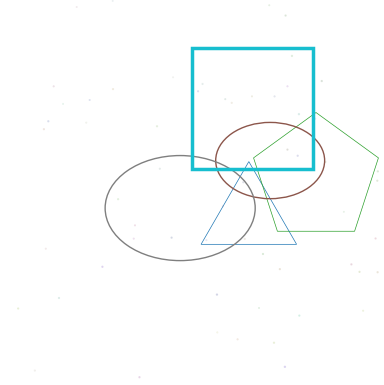[{"shape": "triangle", "thickness": 0.5, "radius": 0.72, "center": [0.646, 0.437]}, {"shape": "pentagon", "thickness": 0.5, "radius": 0.85, "center": [0.821, 0.537]}, {"shape": "oval", "thickness": 1, "radius": 0.71, "center": [0.702, 0.583]}, {"shape": "oval", "thickness": 1, "radius": 0.97, "center": [0.468, 0.46]}, {"shape": "square", "thickness": 2.5, "radius": 0.79, "center": [0.655, 0.718]}]